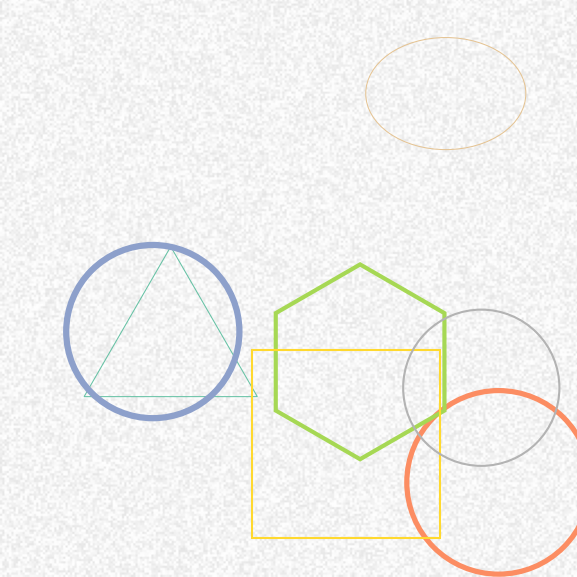[{"shape": "triangle", "thickness": 0.5, "radius": 0.87, "center": [0.296, 0.399]}, {"shape": "circle", "thickness": 2.5, "radius": 0.79, "center": [0.863, 0.164]}, {"shape": "circle", "thickness": 3, "radius": 0.75, "center": [0.265, 0.425]}, {"shape": "hexagon", "thickness": 2, "radius": 0.84, "center": [0.624, 0.373]}, {"shape": "square", "thickness": 1, "radius": 0.81, "center": [0.599, 0.23]}, {"shape": "oval", "thickness": 0.5, "radius": 0.69, "center": [0.772, 0.837]}, {"shape": "circle", "thickness": 1, "radius": 0.68, "center": [0.833, 0.328]}]